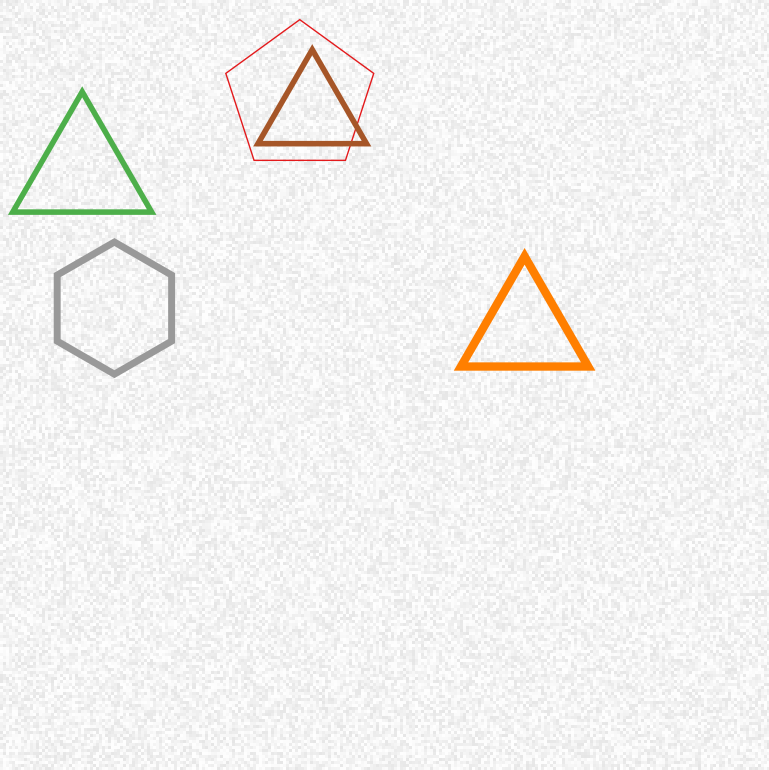[{"shape": "pentagon", "thickness": 0.5, "radius": 0.51, "center": [0.389, 0.873]}, {"shape": "triangle", "thickness": 2, "radius": 0.52, "center": [0.107, 0.777]}, {"shape": "triangle", "thickness": 3, "radius": 0.48, "center": [0.681, 0.572]}, {"shape": "triangle", "thickness": 2, "radius": 0.41, "center": [0.406, 0.854]}, {"shape": "hexagon", "thickness": 2.5, "radius": 0.43, "center": [0.149, 0.6]}]